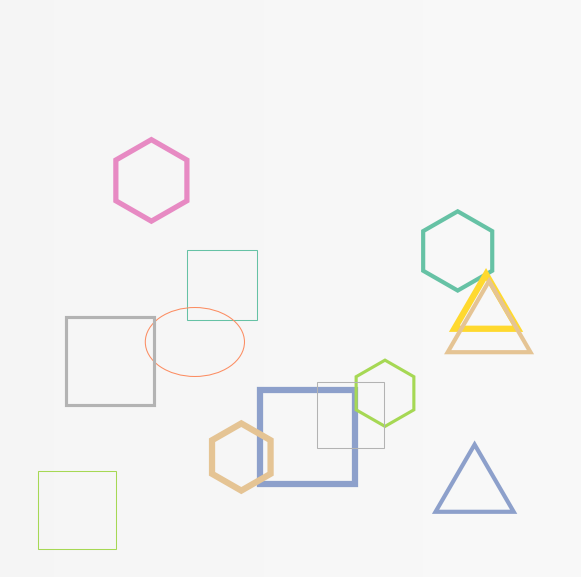[{"shape": "square", "thickness": 0.5, "radius": 0.3, "center": [0.382, 0.506]}, {"shape": "hexagon", "thickness": 2, "radius": 0.34, "center": [0.787, 0.565]}, {"shape": "oval", "thickness": 0.5, "radius": 0.43, "center": [0.335, 0.407]}, {"shape": "triangle", "thickness": 2, "radius": 0.39, "center": [0.817, 0.152]}, {"shape": "square", "thickness": 3, "radius": 0.41, "center": [0.529, 0.242]}, {"shape": "hexagon", "thickness": 2.5, "radius": 0.35, "center": [0.26, 0.687]}, {"shape": "hexagon", "thickness": 1.5, "radius": 0.29, "center": [0.662, 0.318]}, {"shape": "square", "thickness": 0.5, "radius": 0.34, "center": [0.133, 0.117]}, {"shape": "triangle", "thickness": 3, "radius": 0.31, "center": [0.836, 0.461]}, {"shape": "triangle", "thickness": 2, "radius": 0.41, "center": [0.841, 0.43]}, {"shape": "hexagon", "thickness": 3, "radius": 0.29, "center": [0.415, 0.208]}, {"shape": "square", "thickness": 0.5, "radius": 0.29, "center": [0.604, 0.281]}, {"shape": "square", "thickness": 1.5, "radius": 0.38, "center": [0.189, 0.374]}]